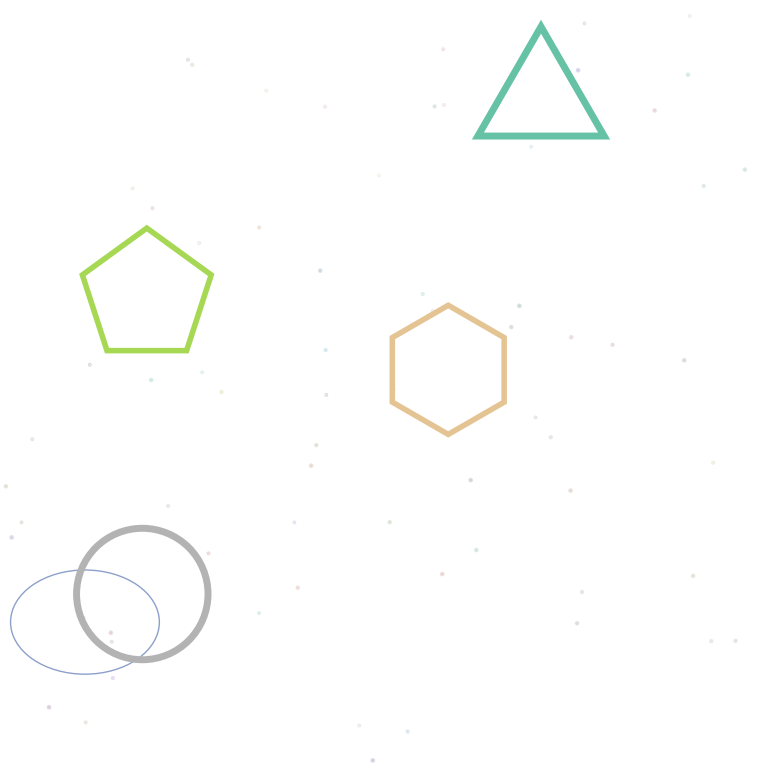[{"shape": "triangle", "thickness": 2.5, "radius": 0.47, "center": [0.703, 0.871]}, {"shape": "oval", "thickness": 0.5, "radius": 0.48, "center": [0.11, 0.192]}, {"shape": "pentagon", "thickness": 2, "radius": 0.44, "center": [0.191, 0.616]}, {"shape": "hexagon", "thickness": 2, "radius": 0.42, "center": [0.582, 0.52]}, {"shape": "circle", "thickness": 2.5, "radius": 0.43, "center": [0.185, 0.229]}]